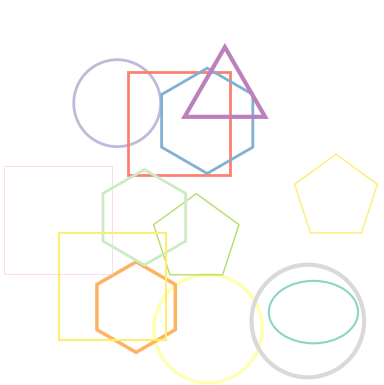[{"shape": "oval", "thickness": 1.5, "radius": 0.58, "center": [0.814, 0.189]}, {"shape": "circle", "thickness": 2.5, "radius": 0.7, "center": [0.541, 0.146]}, {"shape": "circle", "thickness": 2, "radius": 0.56, "center": [0.304, 0.732]}, {"shape": "square", "thickness": 2, "radius": 0.66, "center": [0.464, 0.679]}, {"shape": "hexagon", "thickness": 2, "radius": 0.68, "center": [0.538, 0.686]}, {"shape": "hexagon", "thickness": 2.5, "radius": 0.59, "center": [0.354, 0.202]}, {"shape": "pentagon", "thickness": 1, "radius": 0.58, "center": [0.51, 0.381]}, {"shape": "square", "thickness": 0.5, "radius": 0.7, "center": [0.15, 0.429]}, {"shape": "circle", "thickness": 3, "radius": 0.73, "center": [0.8, 0.166]}, {"shape": "triangle", "thickness": 3, "radius": 0.6, "center": [0.584, 0.757]}, {"shape": "hexagon", "thickness": 2, "radius": 0.62, "center": [0.375, 0.436]}, {"shape": "square", "thickness": 1.5, "radius": 0.7, "center": [0.292, 0.255]}, {"shape": "pentagon", "thickness": 1, "radius": 0.56, "center": [0.873, 0.486]}]